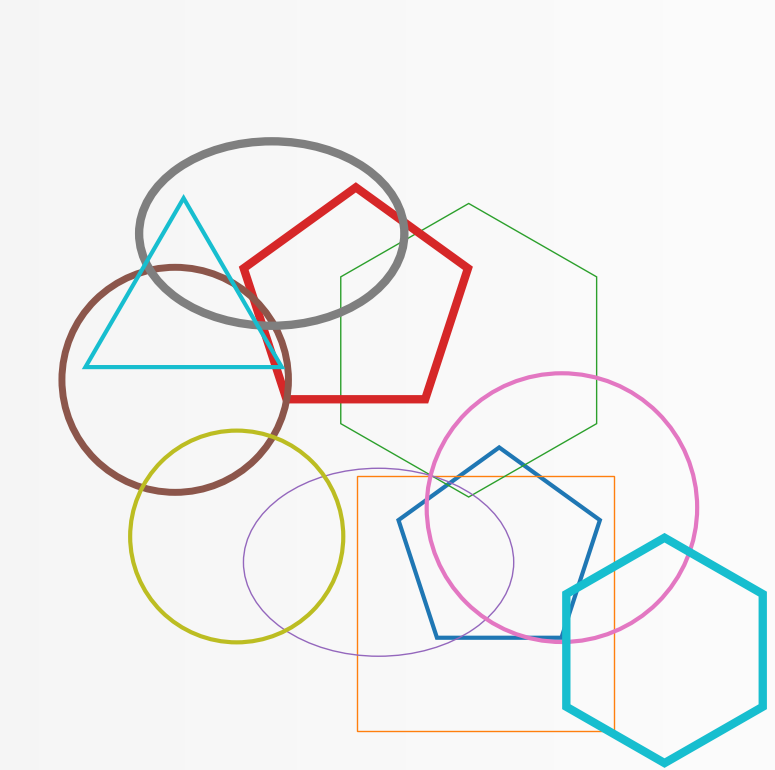[{"shape": "pentagon", "thickness": 1.5, "radius": 0.68, "center": [0.644, 0.282]}, {"shape": "square", "thickness": 0.5, "radius": 0.83, "center": [0.626, 0.216]}, {"shape": "hexagon", "thickness": 0.5, "radius": 0.95, "center": [0.605, 0.545]}, {"shape": "pentagon", "thickness": 3, "radius": 0.76, "center": [0.459, 0.605]}, {"shape": "oval", "thickness": 0.5, "radius": 0.87, "center": [0.488, 0.27]}, {"shape": "circle", "thickness": 2.5, "radius": 0.73, "center": [0.226, 0.507]}, {"shape": "circle", "thickness": 1.5, "radius": 0.87, "center": [0.725, 0.341]}, {"shape": "oval", "thickness": 3, "radius": 0.86, "center": [0.351, 0.697]}, {"shape": "circle", "thickness": 1.5, "radius": 0.69, "center": [0.305, 0.303]}, {"shape": "hexagon", "thickness": 3, "radius": 0.73, "center": [0.857, 0.155]}, {"shape": "triangle", "thickness": 1.5, "radius": 0.73, "center": [0.237, 0.596]}]